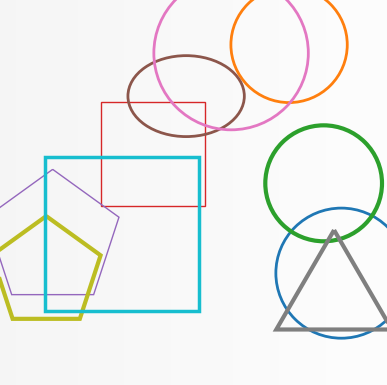[{"shape": "circle", "thickness": 2, "radius": 0.84, "center": [0.881, 0.291]}, {"shape": "circle", "thickness": 2, "radius": 0.75, "center": [0.746, 0.884]}, {"shape": "circle", "thickness": 3, "radius": 0.75, "center": [0.835, 0.524]}, {"shape": "square", "thickness": 1, "radius": 0.67, "center": [0.394, 0.6]}, {"shape": "pentagon", "thickness": 1, "radius": 0.9, "center": [0.136, 0.38]}, {"shape": "oval", "thickness": 2, "radius": 0.75, "center": [0.48, 0.75]}, {"shape": "circle", "thickness": 2, "radius": 1.0, "center": [0.596, 0.862]}, {"shape": "triangle", "thickness": 3, "radius": 0.86, "center": [0.862, 0.23]}, {"shape": "pentagon", "thickness": 3, "radius": 0.74, "center": [0.119, 0.291]}, {"shape": "square", "thickness": 2.5, "radius": 1.0, "center": [0.314, 0.391]}]